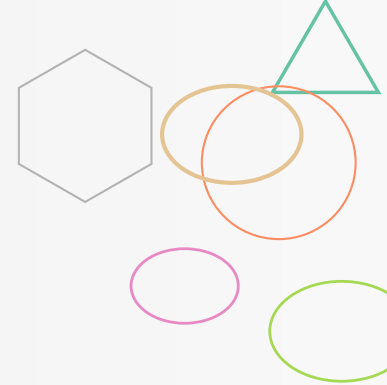[{"shape": "triangle", "thickness": 2.5, "radius": 0.79, "center": [0.84, 0.839]}, {"shape": "circle", "thickness": 1.5, "radius": 0.99, "center": [0.719, 0.577]}, {"shape": "oval", "thickness": 2, "radius": 0.69, "center": [0.477, 0.257]}, {"shape": "oval", "thickness": 2, "radius": 0.93, "center": [0.882, 0.14]}, {"shape": "oval", "thickness": 3, "radius": 0.9, "center": [0.598, 0.651]}, {"shape": "hexagon", "thickness": 1.5, "radius": 0.99, "center": [0.22, 0.673]}]